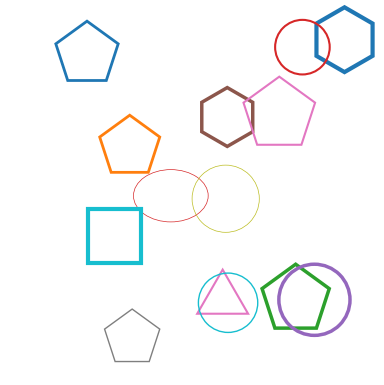[{"shape": "hexagon", "thickness": 3, "radius": 0.42, "center": [0.895, 0.897]}, {"shape": "pentagon", "thickness": 2, "radius": 0.43, "center": [0.226, 0.86]}, {"shape": "pentagon", "thickness": 2, "radius": 0.41, "center": [0.337, 0.619]}, {"shape": "pentagon", "thickness": 2.5, "radius": 0.46, "center": [0.768, 0.222]}, {"shape": "circle", "thickness": 1.5, "radius": 0.35, "center": [0.785, 0.878]}, {"shape": "oval", "thickness": 0.5, "radius": 0.49, "center": [0.444, 0.492]}, {"shape": "circle", "thickness": 2.5, "radius": 0.46, "center": [0.817, 0.221]}, {"shape": "hexagon", "thickness": 2.5, "radius": 0.38, "center": [0.59, 0.696]}, {"shape": "triangle", "thickness": 1.5, "radius": 0.38, "center": [0.578, 0.223]}, {"shape": "pentagon", "thickness": 1.5, "radius": 0.49, "center": [0.725, 0.703]}, {"shape": "pentagon", "thickness": 1, "radius": 0.38, "center": [0.343, 0.122]}, {"shape": "circle", "thickness": 0.5, "radius": 0.44, "center": [0.586, 0.484]}, {"shape": "circle", "thickness": 1, "radius": 0.39, "center": [0.592, 0.214]}, {"shape": "square", "thickness": 3, "radius": 0.35, "center": [0.298, 0.387]}]